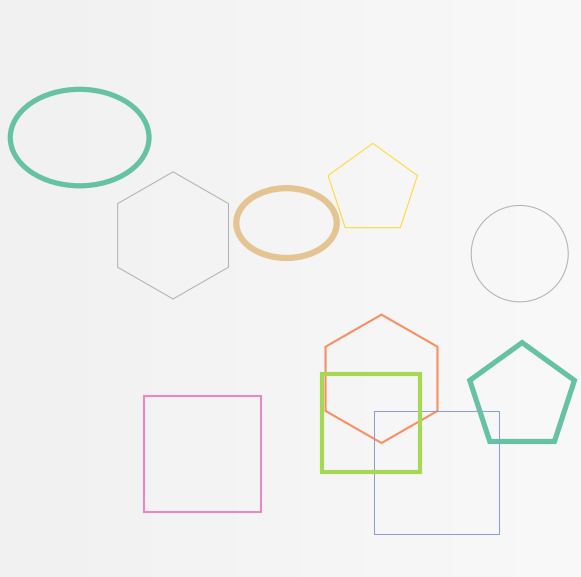[{"shape": "oval", "thickness": 2.5, "radius": 0.6, "center": [0.137, 0.761]}, {"shape": "pentagon", "thickness": 2.5, "radius": 0.47, "center": [0.898, 0.311]}, {"shape": "hexagon", "thickness": 1, "radius": 0.56, "center": [0.656, 0.343]}, {"shape": "square", "thickness": 0.5, "radius": 0.53, "center": [0.751, 0.18]}, {"shape": "square", "thickness": 1, "radius": 0.5, "center": [0.349, 0.214]}, {"shape": "square", "thickness": 2, "radius": 0.42, "center": [0.638, 0.267]}, {"shape": "pentagon", "thickness": 0.5, "radius": 0.4, "center": [0.641, 0.67]}, {"shape": "oval", "thickness": 3, "radius": 0.43, "center": [0.493, 0.613]}, {"shape": "circle", "thickness": 0.5, "radius": 0.42, "center": [0.894, 0.56]}, {"shape": "hexagon", "thickness": 0.5, "radius": 0.55, "center": [0.298, 0.592]}]